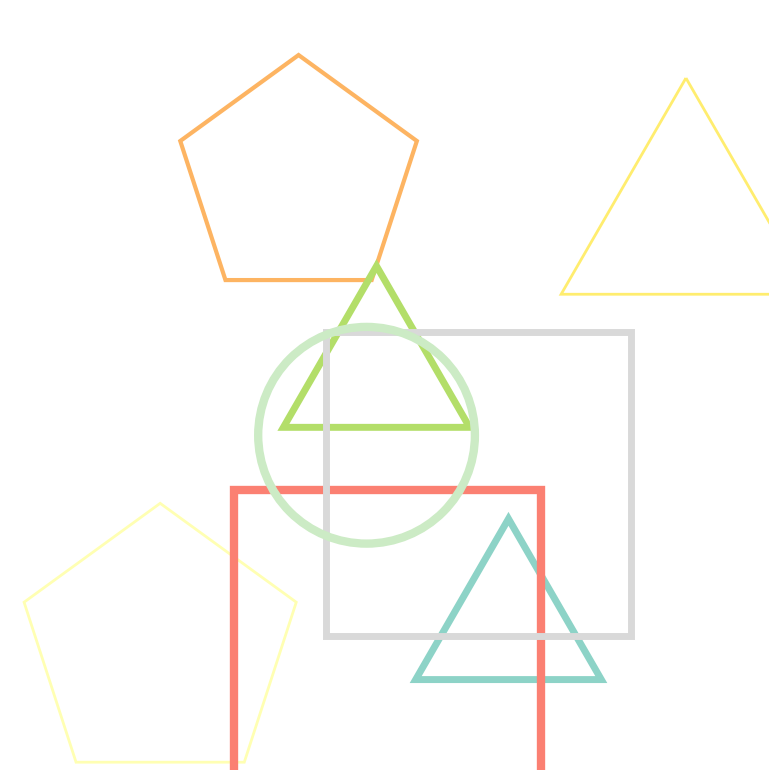[{"shape": "triangle", "thickness": 2.5, "radius": 0.7, "center": [0.66, 0.187]}, {"shape": "pentagon", "thickness": 1, "radius": 0.93, "center": [0.208, 0.16]}, {"shape": "square", "thickness": 3, "radius": 1.0, "center": [0.503, 0.164]}, {"shape": "pentagon", "thickness": 1.5, "radius": 0.81, "center": [0.388, 0.767]}, {"shape": "triangle", "thickness": 2.5, "radius": 0.7, "center": [0.489, 0.515]}, {"shape": "square", "thickness": 2.5, "radius": 0.99, "center": [0.621, 0.371]}, {"shape": "circle", "thickness": 3, "radius": 0.7, "center": [0.476, 0.435]}, {"shape": "triangle", "thickness": 1, "radius": 0.94, "center": [0.891, 0.711]}]